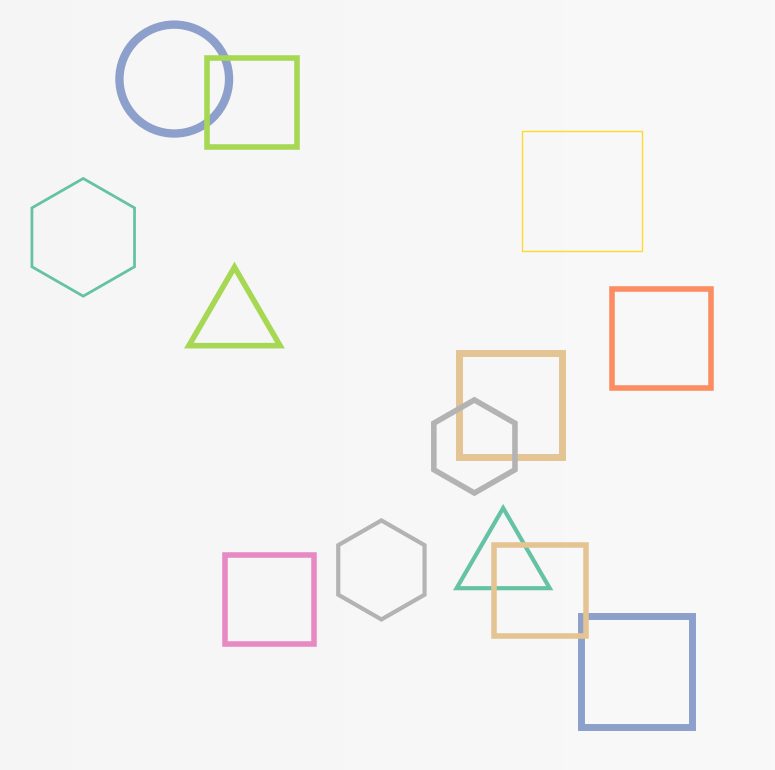[{"shape": "hexagon", "thickness": 1, "radius": 0.38, "center": [0.107, 0.692]}, {"shape": "triangle", "thickness": 1.5, "radius": 0.35, "center": [0.649, 0.271]}, {"shape": "square", "thickness": 2, "radius": 0.32, "center": [0.853, 0.561]}, {"shape": "square", "thickness": 2.5, "radius": 0.36, "center": [0.821, 0.128]}, {"shape": "circle", "thickness": 3, "radius": 0.35, "center": [0.225, 0.897]}, {"shape": "square", "thickness": 2, "radius": 0.29, "center": [0.348, 0.221]}, {"shape": "triangle", "thickness": 2, "radius": 0.34, "center": [0.303, 0.585]}, {"shape": "square", "thickness": 2, "radius": 0.29, "center": [0.325, 0.867]}, {"shape": "square", "thickness": 0.5, "radius": 0.39, "center": [0.751, 0.752]}, {"shape": "square", "thickness": 2, "radius": 0.3, "center": [0.697, 0.233]}, {"shape": "square", "thickness": 2.5, "radius": 0.33, "center": [0.659, 0.474]}, {"shape": "hexagon", "thickness": 1.5, "radius": 0.32, "center": [0.492, 0.26]}, {"shape": "hexagon", "thickness": 2, "radius": 0.3, "center": [0.612, 0.42]}]